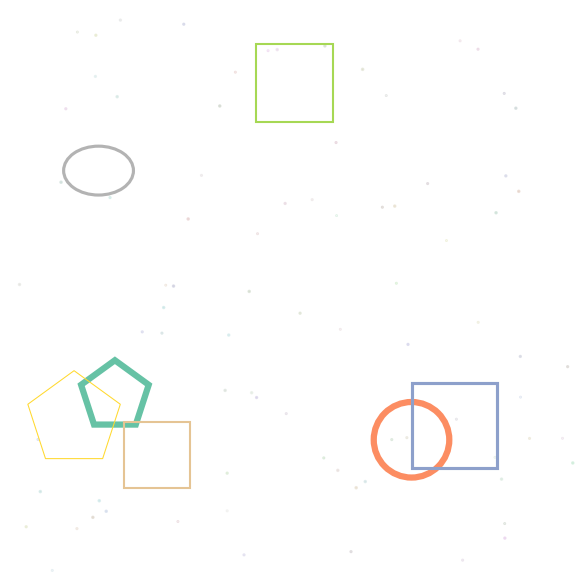[{"shape": "pentagon", "thickness": 3, "radius": 0.31, "center": [0.199, 0.314]}, {"shape": "circle", "thickness": 3, "radius": 0.33, "center": [0.713, 0.238]}, {"shape": "square", "thickness": 1.5, "radius": 0.37, "center": [0.787, 0.263]}, {"shape": "square", "thickness": 1, "radius": 0.33, "center": [0.51, 0.855]}, {"shape": "pentagon", "thickness": 0.5, "radius": 0.42, "center": [0.128, 0.273]}, {"shape": "square", "thickness": 1, "radius": 0.29, "center": [0.272, 0.212]}, {"shape": "oval", "thickness": 1.5, "radius": 0.3, "center": [0.171, 0.704]}]